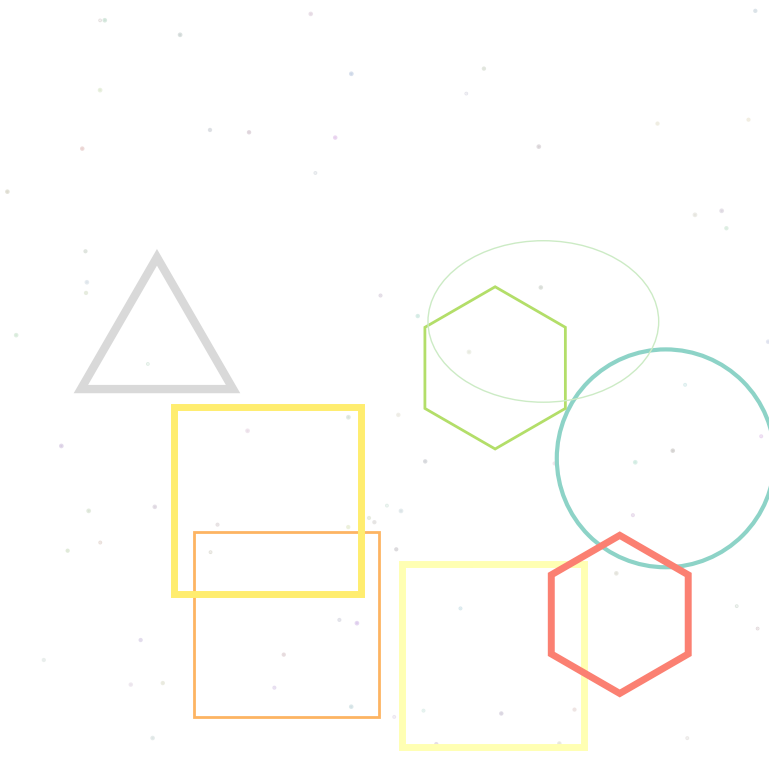[{"shape": "circle", "thickness": 1.5, "radius": 0.71, "center": [0.865, 0.405]}, {"shape": "square", "thickness": 2.5, "radius": 0.59, "center": [0.641, 0.149]}, {"shape": "hexagon", "thickness": 2.5, "radius": 0.51, "center": [0.805, 0.202]}, {"shape": "square", "thickness": 1, "radius": 0.6, "center": [0.372, 0.189]}, {"shape": "hexagon", "thickness": 1, "radius": 0.53, "center": [0.643, 0.522]}, {"shape": "triangle", "thickness": 3, "radius": 0.57, "center": [0.204, 0.552]}, {"shape": "oval", "thickness": 0.5, "radius": 0.75, "center": [0.706, 0.583]}, {"shape": "square", "thickness": 2.5, "radius": 0.61, "center": [0.348, 0.35]}]